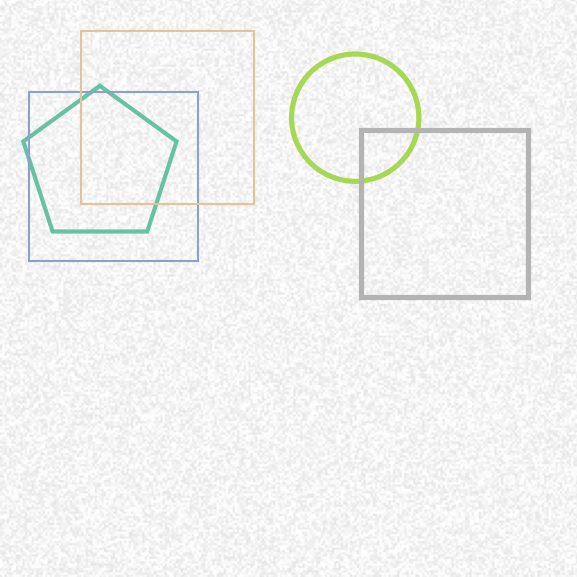[{"shape": "pentagon", "thickness": 2, "radius": 0.7, "center": [0.173, 0.711]}, {"shape": "square", "thickness": 1, "radius": 0.73, "center": [0.197, 0.693]}, {"shape": "circle", "thickness": 2.5, "radius": 0.55, "center": [0.615, 0.795]}, {"shape": "square", "thickness": 1, "radius": 0.75, "center": [0.29, 0.796]}, {"shape": "square", "thickness": 2.5, "radius": 0.72, "center": [0.77, 0.63]}]